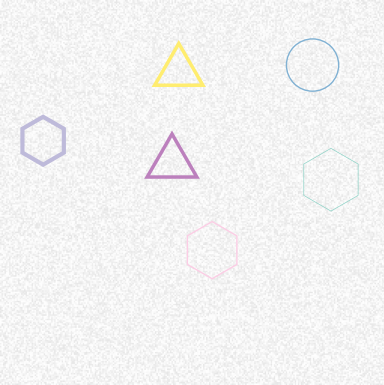[{"shape": "hexagon", "thickness": 0.5, "radius": 0.41, "center": [0.86, 0.533]}, {"shape": "hexagon", "thickness": 3, "radius": 0.31, "center": [0.112, 0.634]}, {"shape": "circle", "thickness": 1, "radius": 0.34, "center": [0.812, 0.831]}, {"shape": "hexagon", "thickness": 1, "radius": 0.37, "center": [0.551, 0.35]}, {"shape": "triangle", "thickness": 2.5, "radius": 0.37, "center": [0.447, 0.577]}, {"shape": "triangle", "thickness": 2.5, "radius": 0.36, "center": [0.464, 0.815]}]